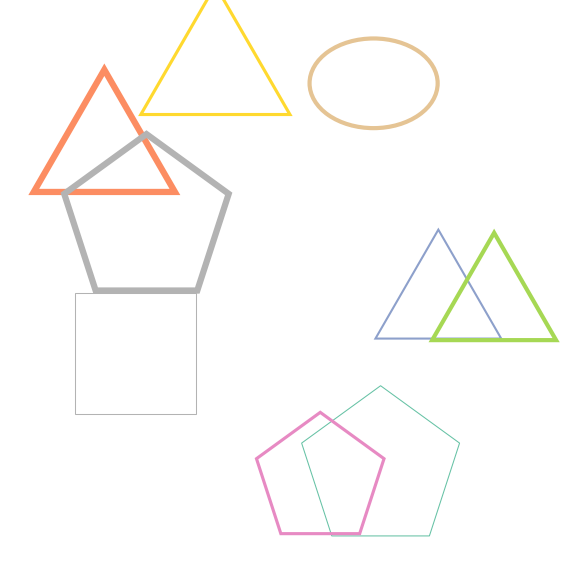[{"shape": "pentagon", "thickness": 0.5, "radius": 0.72, "center": [0.659, 0.187]}, {"shape": "triangle", "thickness": 3, "radius": 0.71, "center": [0.181, 0.737]}, {"shape": "triangle", "thickness": 1, "radius": 0.63, "center": [0.759, 0.476]}, {"shape": "pentagon", "thickness": 1.5, "radius": 0.58, "center": [0.555, 0.169]}, {"shape": "triangle", "thickness": 2, "radius": 0.62, "center": [0.856, 0.472]}, {"shape": "triangle", "thickness": 1.5, "radius": 0.75, "center": [0.373, 0.875]}, {"shape": "oval", "thickness": 2, "radius": 0.55, "center": [0.647, 0.855]}, {"shape": "square", "thickness": 0.5, "radius": 0.53, "center": [0.235, 0.387]}, {"shape": "pentagon", "thickness": 3, "radius": 0.75, "center": [0.254, 0.617]}]